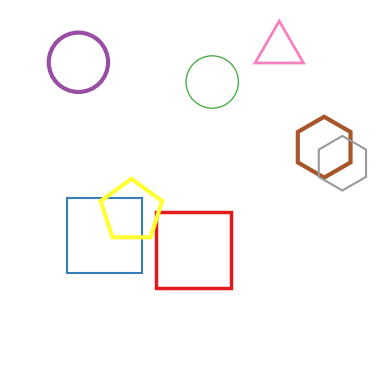[{"shape": "square", "thickness": 2.5, "radius": 0.49, "center": [0.503, 0.351]}, {"shape": "square", "thickness": 1.5, "radius": 0.49, "center": [0.272, 0.388]}, {"shape": "circle", "thickness": 1, "radius": 0.34, "center": [0.551, 0.787]}, {"shape": "circle", "thickness": 3, "radius": 0.39, "center": [0.204, 0.838]}, {"shape": "pentagon", "thickness": 3, "radius": 0.42, "center": [0.341, 0.452]}, {"shape": "hexagon", "thickness": 3, "radius": 0.4, "center": [0.842, 0.618]}, {"shape": "triangle", "thickness": 2, "radius": 0.36, "center": [0.725, 0.873]}, {"shape": "hexagon", "thickness": 1.5, "radius": 0.35, "center": [0.889, 0.576]}]